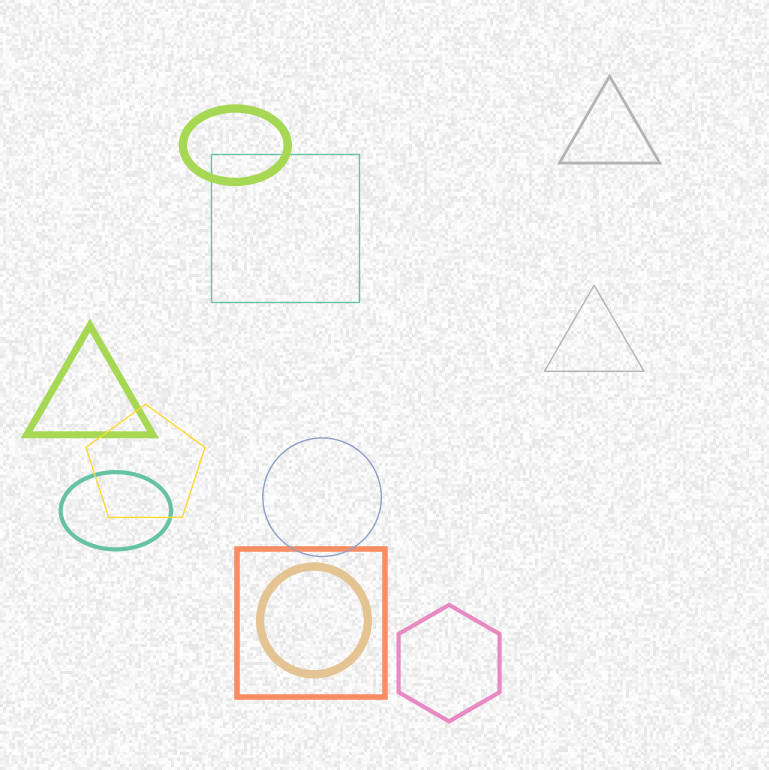[{"shape": "oval", "thickness": 1.5, "radius": 0.36, "center": [0.15, 0.337]}, {"shape": "square", "thickness": 0.5, "radius": 0.48, "center": [0.37, 0.704]}, {"shape": "square", "thickness": 2, "radius": 0.48, "center": [0.404, 0.19]}, {"shape": "circle", "thickness": 0.5, "radius": 0.38, "center": [0.418, 0.354]}, {"shape": "hexagon", "thickness": 1.5, "radius": 0.38, "center": [0.583, 0.139]}, {"shape": "oval", "thickness": 3, "radius": 0.34, "center": [0.306, 0.811]}, {"shape": "triangle", "thickness": 2.5, "radius": 0.47, "center": [0.117, 0.483]}, {"shape": "pentagon", "thickness": 0.5, "radius": 0.41, "center": [0.189, 0.394]}, {"shape": "circle", "thickness": 3, "radius": 0.35, "center": [0.408, 0.194]}, {"shape": "triangle", "thickness": 0.5, "radius": 0.37, "center": [0.772, 0.555]}, {"shape": "triangle", "thickness": 1, "radius": 0.38, "center": [0.792, 0.826]}]